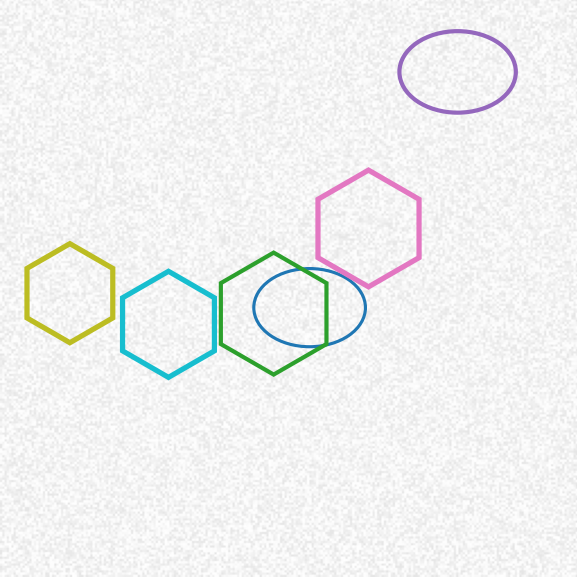[{"shape": "oval", "thickness": 1.5, "radius": 0.48, "center": [0.536, 0.466]}, {"shape": "hexagon", "thickness": 2, "radius": 0.53, "center": [0.474, 0.456]}, {"shape": "oval", "thickness": 2, "radius": 0.5, "center": [0.792, 0.875]}, {"shape": "hexagon", "thickness": 2.5, "radius": 0.51, "center": [0.638, 0.604]}, {"shape": "hexagon", "thickness": 2.5, "radius": 0.43, "center": [0.121, 0.491]}, {"shape": "hexagon", "thickness": 2.5, "radius": 0.46, "center": [0.292, 0.438]}]